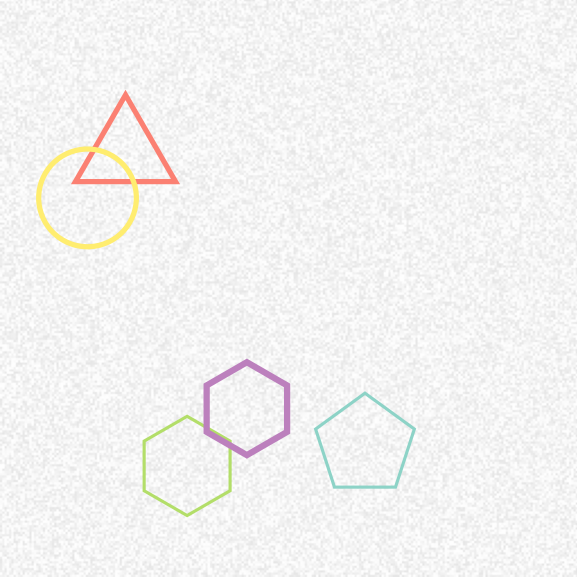[{"shape": "pentagon", "thickness": 1.5, "radius": 0.45, "center": [0.632, 0.228]}, {"shape": "triangle", "thickness": 2.5, "radius": 0.5, "center": [0.217, 0.735]}, {"shape": "hexagon", "thickness": 1.5, "radius": 0.43, "center": [0.324, 0.192]}, {"shape": "hexagon", "thickness": 3, "radius": 0.4, "center": [0.427, 0.291]}, {"shape": "circle", "thickness": 2.5, "radius": 0.42, "center": [0.152, 0.656]}]